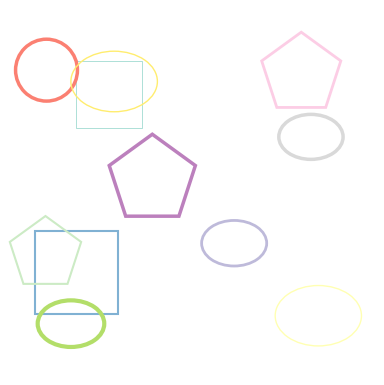[{"shape": "square", "thickness": 0.5, "radius": 0.43, "center": [0.283, 0.754]}, {"shape": "oval", "thickness": 1, "radius": 0.56, "center": [0.827, 0.18]}, {"shape": "oval", "thickness": 2, "radius": 0.42, "center": [0.608, 0.368]}, {"shape": "circle", "thickness": 2.5, "radius": 0.4, "center": [0.121, 0.818]}, {"shape": "square", "thickness": 1.5, "radius": 0.54, "center": [0.198, 0.292]}, {"shape": "oval", "thickness": 3, "radius": 0.43, "center": [0.184, 0.159]}, {"shape": "pentagon", "thickness": 2, "radius": 0.54, "center": [0.782, 0.808]}, {"shape": "oval", "thickness": 2.5, "radius": 0.42, "center": [0.808, 0.644]}, {"shape": "pentagon", "thickness": 2.5, "radius": 0.59, "center": [0.396, 0.534]}, {"shape": "pentagon", "thickness": 1.5, "radius": 0.49, "center": [0.118, 0.341]}, {"shape": "oval", "thickness": 1, "radius": 0.56, "center": [0.296, 0.788]}]